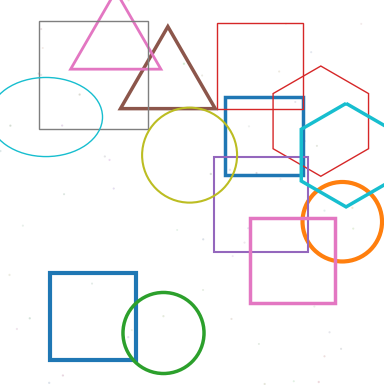[{"shape": "square", "thickness": 2.5, "radius": 0.51, "center": [0.686, 0.647]}, {"shape": "square", "thickness": 3, "radius": 0.56, "center": [0.241, 0.178]}, {"shape": "circle", "thickness": 3, "radius": 0.52, "center": [0.889, 0.424]}, {"shape": "circle", "thickness": 2.5, "radius": 0.53, "center": [0.425, 0.135]}, {"shape": "square", "thickness": 1, "radius": 0.56, "center": [0.676, 0.828]}, {"shape": "hexagon", "thickness": 1, "radius": 0.72, "center": [0.833, 0.685]}, {"shape": "square", "thickness": 1.5, "radius": 0.61, "center": [0.678, 0.469]}, {"shape": "triangle", "thickness": 2.5, "radius": 0.71, "center": [0.436, 0.789]}, {"shape": "square", "thickness": 2.5, "radius": 0.55, "center": [0.761, 0.324]}, {"shape": "triangle", "thickness": 2, "radius": 0.68, "center": [0.301, 0.888]}, {"shape": "square", "thickness": 1, "radius": 0.7, "center": [0.243, 0.805]}, {"shape": "circle", "thickness": 1.5, "radius": 0.62, "center": [0.492, 0.597]}, {"shape": "hexagon", "thickness": 2.5, "radius": 0.67, "center": [0.899, 0.597]}, {"shape": "oval", "thickness": 1, "radius": 0.73, "center": [0.119, 0.696]}]